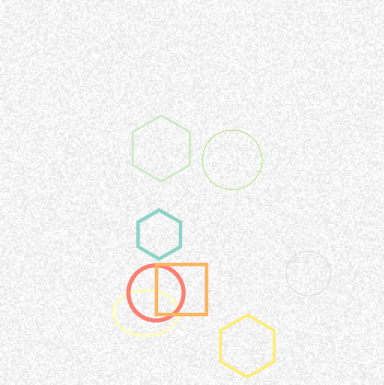[{"shape": "hexagon", "thickness": 2.5, "radius": 0.32, "center": [0.414, 0.391]}, {"shape": "oval", "thickness": 1.5, "radius": 0.42, "center": [0.379, 0.187]}, {"shape": "circle", "thickness": 3, "radius": 0.36, "center": [0.405, 0.239]}, {"shape": "square", "thickness": 2.5, "radius": 0.32, "center": [0.469, 0.25]}, {"shape": "circle", "thickness": 0.5, "radius": 0.39, "center": [0.603, 0.585]}, {"shape": "circle", "thickness": 0.5, "radius": 0.29, "center": [0.801, 0.289]}, {"shape": "hexagon", "thickness": 1.5, "radius": 0.43, "center": [0.419, 0.614]}, {"shape": "hexagon", "thickness": 2, "radius": 0.4, "center": [0.643, 0.101]}]